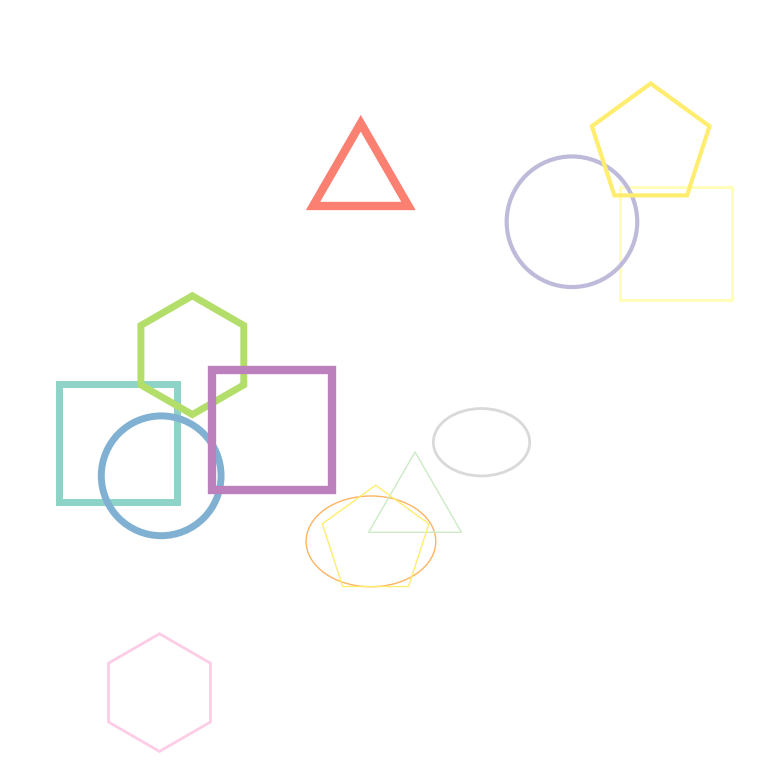[{"shape": "square", "thickness": 2.5, "radius": 0.38, "center": [0.153, 0.425]}, {"shape": "square", "thickness": 1, "radius": 0.37, "center": [0.878, 0.684]}, {"shape": "circle", "thickness": 1.5, "radius": 0.42, "center": [0.743, 0.712]}, {"shape": "triangle", "thickness": 3, "radius": 0.36, "center": [0.469, 0.768]}, {"shape": "circle", "thickness": 2.5, "radius": 0.39, "center": [0.209, 0.382]}, {"shape": "oval", "thickness": 0.5, "radius": 0.42, "center": [0.482, 0.297]}, {"shape": "hexagon", "thickness": 2.5, "radius": 0.39, "center": [0.25, 0.539]}, {"shape": "hexagon", "thickness": 1, "radius": 0.38, "center": [0.207, 0.101]}, {"shape": "oval", "thickness": 1, "radius": 0.31, "center": [0.625, 0.426]}, {"shape": "square", "thickness": 3, "radius": 0.39, "center": [0.353, 0.441]}, {"shape": "triangle", "thickness": 0.5, "radius": 0.35, "center": [0.539, 0.343]}, {"shape": "pentagon", "thickness": 0.5, "radius": 0.36, "center": [0.488, 0.297]}, {"shape": "pentagon", "thickness": 1.5, "radius": 0.4, "center": [0.845, 0.811]}]